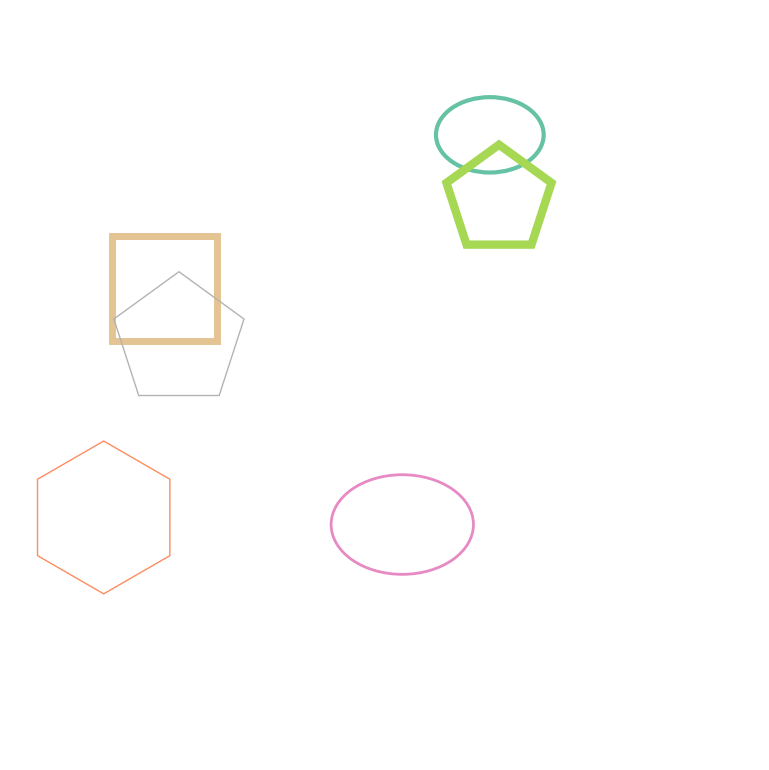[{"shape": "oval", "thickness": 1.5, "radius": 0.35, "center": [0.636, 0.825]}, {"shape": "hexagon", "thickness": 0.5, "radius": 0.5, "center": [0.135, 0.328]}, {"shape": "oval", "thickness": 1, "radius": 0.46, "center": [0.522, 0.319]}, {"shape": "pentagon", "thickness": 3, "radius": 0.36, "center": [0.648, 0.74]}, {"shape": "square", "thickness": 2.5, "radius": 0.34, "center": [0.214, 0.626]}, {"shape": "pentagon", "thickness": 0.5, "radius": 0.44, "center": [0.232, 0.558]}]